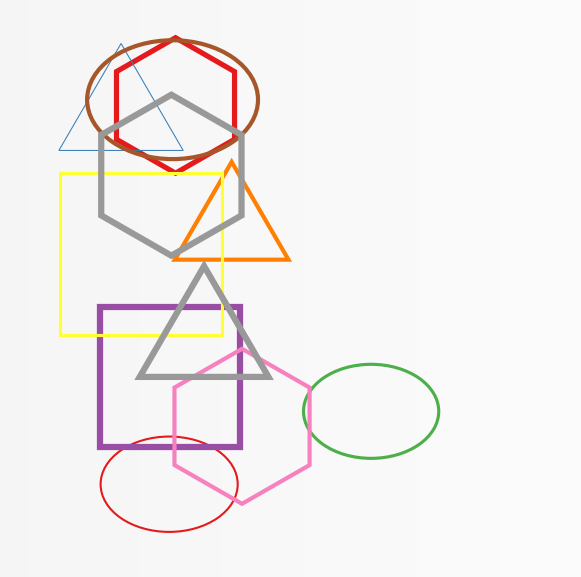[{"shape": "oval", "thickness": 1, "radius": 0.59, "center": [0.291, 0.161]}, {"shape": "hexagon", "thickness": 2.5, "radius": 0.59, "center": [0.302, 0.817]}, {"shape": "triangle", "thickness": 0.5, "radius": 0.62, "center": [0.208, 0.8]}, {"shape": "oval", "thickness": 1.5, "radius": 0.58, "center": [0.639, 0.287]}, {"shape": "square", "thickness": 3, "radius": 0.6, "center": [0.292, 0.346]}, {"shape": "triangle", "thickness": 2, "radius": 0.56, "center": [0.399, 0.606]}, {"shape": "square", "thickness": 1.5, "radius": 0.7, "center": [0.242, 0.559]}, {"shape": "oval", "thickness": 2, "radius": 0.73, "center": [0.297, 0.827]}, {"shape": "hexagon", "thickness": 2, "radius": 0.67, "center": [0.416, 0.261]}, {"shape": "triangle", "thickness": 3, "radius": 0.64, "center": [0.351, 0.41]}, {"shape": "hexagon", "thickness": 3, "radius": 0.7, "center": [0.295, 0.696]}]